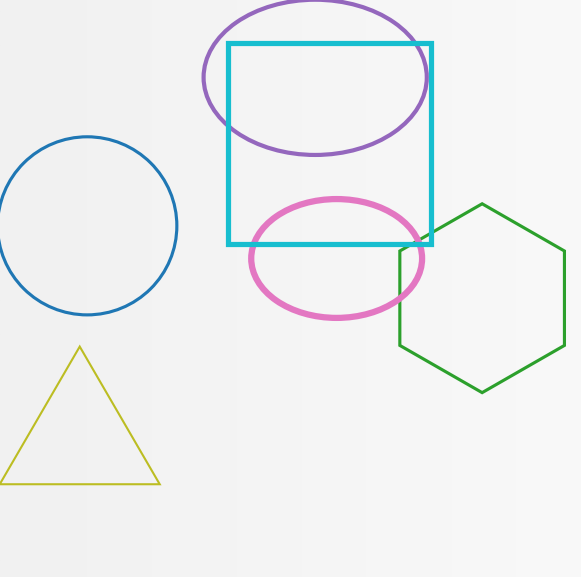[{"shape": "circle", "thickness": 1.5, "radius": 0.77, "center": [0.15, 0.608]}, {"shape": "hexagon", "thickness": 1.5, "radius": 0.82, "center": [0.829, 0.483]}, {"shape": "oval", "thickness": 2, "radius": 0.96, "center": [0.542, 0.865]}, {"shape": "oval", "thickness": 3, "radius": 0.73, "center": [0.579, 0.552]}, {"shape": "triangle", "thickness": 1, "radius": 0.79, "center": [0.137, 0.24]}, {"shape": "square", "thickness": 2.5, "radius": 0.87, "center": [0.567, 0.751]}]